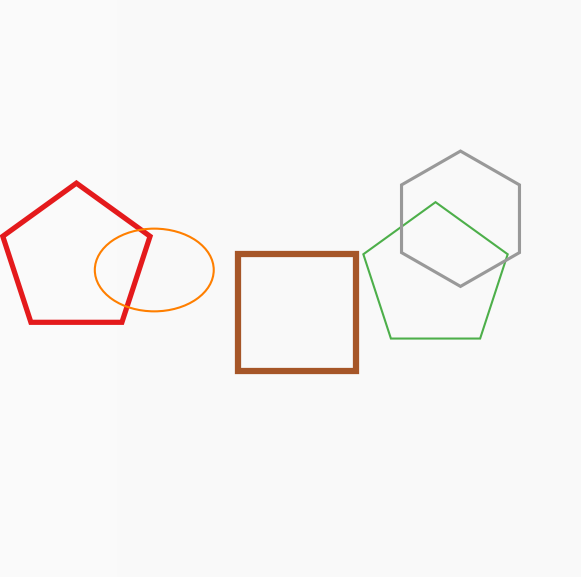[{"shape": "pentagon", "thickness": 2.5, "radius": 0.67, "center": [0.131, 0.549]}, {"shape": "pentagon", "thickness": 1, "radius": 0.65, "center": [0.749, 0.519]}, {"shape": "oval", "thickness": 1, "radius": 0.51, "center": [0.265, 0.532]}, {"shape": "square", "thickness": 3, "radius": 0.51, "center": [0.51, 0.458]}, {"shape": "hexagon", "thickness": 1.5, "radius": 0.59, "center": [0.792, 0.62]}]